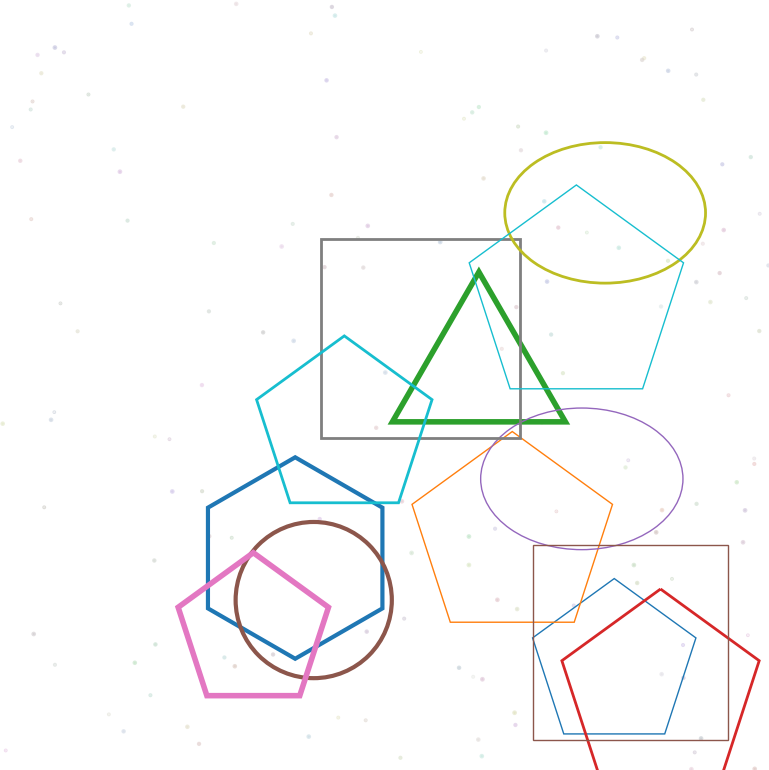[{"shape": "hexagon", "thickness": 1.5, "radius": 0.65, "center": [0.383, 0.275]}, {"shape": "pentagon", "thickness": 0.5, "radius": 0.56, "center": [0.798, 0.137]}, {"shape": "pentagon", "thickness": 0.5, "radius": 0.68, "center": [0.665, 0.303]}, {"shape": "triangle", "thickness": 2, "radius": 0.65, "center": [0.622, 0.517]}, {"shape": "pentagon", "thickness": 1, "radius": 0.67, "center": [0.858, 0.1]}, {"shape": "oval", "thickness": 0.5, "radius": 0.66, "center": [0.756, 0.378]}, {"shape": "square", "thickness": 0.5, "radius": 0.63, "center": [0.819, 0.166]}, {"shape": "circle", "thickness": 1.5, "radius": 0.51, "center": [0.407, 0.221]}, {"shape": "pentagon", "thickness": 2, "radius": 0.51, "center": [0.329, 0.18]}, {"shape": "square", "thickness": 1, "radius": 0.65, "center": [0.546, 0.56]}, {"shape": "oval", "thickness": 1, "radius": 0.65, "center": [0.786, 0.724]}, {"shape": "pentagon", "thickness": 0.5, "radius": 0.73, "center": [0.749, 0.613]}, {"shape": "pentagon", "thickness": 1, "radius": 0.6, "center": [0.447, 0.444]}]